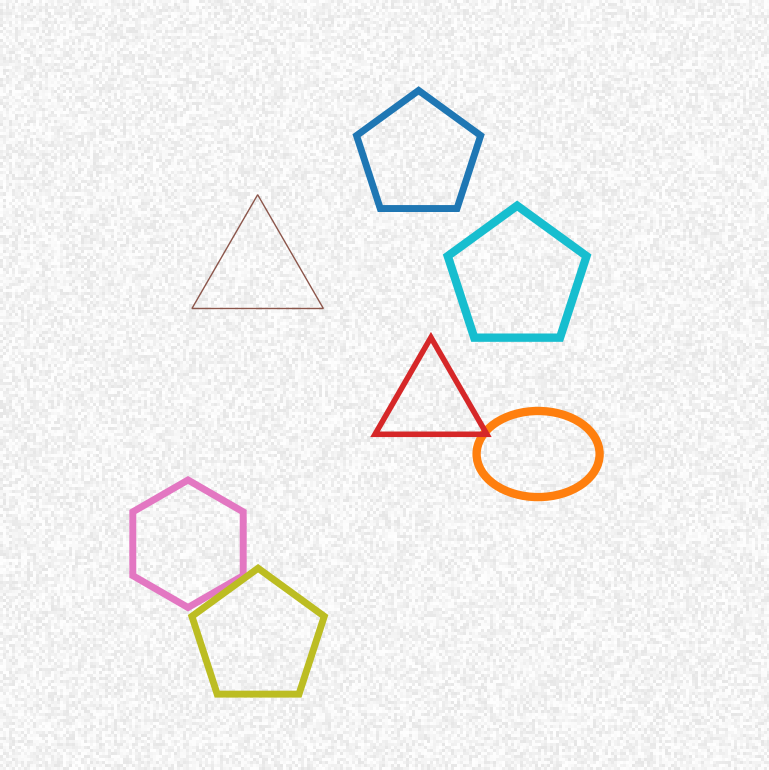[{"shape": "pentagon", "thickness": 2.5, "radius": 0.42, "center": [0.544, 0.798]}, {"shape": "oval", "thickness": 3, "radius": 0.4, "center": [0.699, 0.41]}, {"shape": "triangle", "thickness": 2, "radius": 0.42, "center": [0.56, 0.478]}, {"shape": "triangle", "thickness": 0.5, "radius": 0.49, "center": [0.335, 0.649]}, {"shape": "hexagon", "thickness": 2.5, "radius": 0.41, "center": [0.244, 0.294]}, {"shape": "pentagon", "thickness": 2.5, "radius": 0.45, "center": [0.335, 0.172]}, {"shape": "pentagon", "thickness": 3, "radius": 0.47, "center": [0.672, 0.638]}]